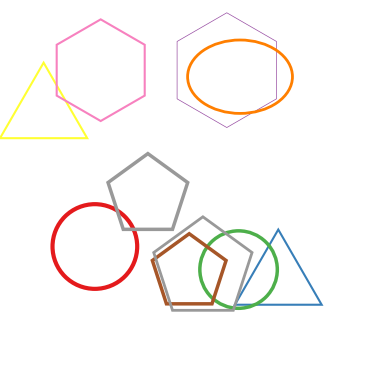[{"shape": "circle", "thickness": 3, "radius": 0.55, "center": [0.246, 0.36]}, {"shape": "triangle", "thickness": 1.5, "radius": 0.65, "center": [0.723, 0.274]}, {"shape": "circle", "thickness": 2.5, "radius": 0.5, "center": [0.62, 0.3]}, {"shape": "hexagon", "thickness": 0.5, "radius": 0.75, "center": [0.589, 0.818]}, {"shape": "oval", "thickness": 2, "radius": 0.68, "center": [0.623, 0.801]}, {"shape": "triangle", "thickness": 1.5, "radius": 0.65, "center": [0.113, 0.706]}, {"shape": "pentagon", "thickness": 2.5, "radius": 0.5, "center": [0.491, 0.292]}, {"shape": "hexagon", "thickness": 1.5, "radius": 0.66, "center": [0.262, 0.818]}, {"shape": "pentagon", "thickness": 2.5, "radius": 0.54, "center": [0.384, 0.492]}, {"shape": "pentagon", "thickness": 2, "radius": 0.67, "center": [0.527, 0.303]}]